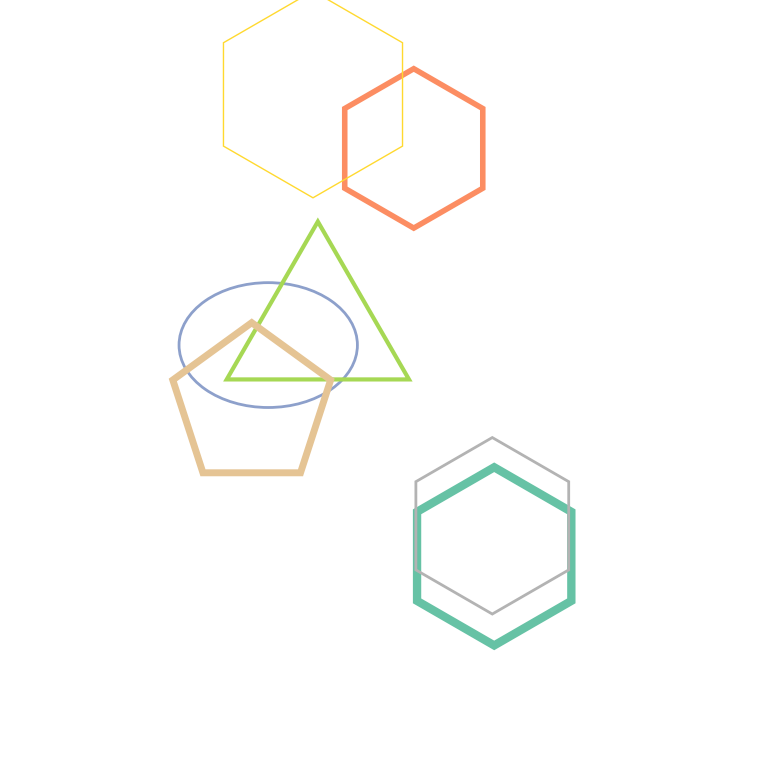[{"shape": "hexagon", "thickness": 3, "radius": 0.58, "center": [0.642, 0.277]}, {"shape": "hexagon", "thickness": 2, "radius": 0.52, "center": [0.537, 0.807]}, {"shape": "oval", "thickness": 1, "radius": 0.58, "center": [0.348, 0.552]}, {"shape": "triangle", "thickness": 1.5, "radius": 0.68, "center": [0.413, 0.576]}, {"shape": "hexagon", "thickness": 0.5, "radius": 0.67, "center": [0.406, 0.877]}, {"shape": "pentagon", "thickness": 2.5, "radius": 0.54, "center": [0.327, 0.473]}, {"shape": "hexagon", "thickness": 1, "radius": 0.57, "center": [0.639, 0.317]}]